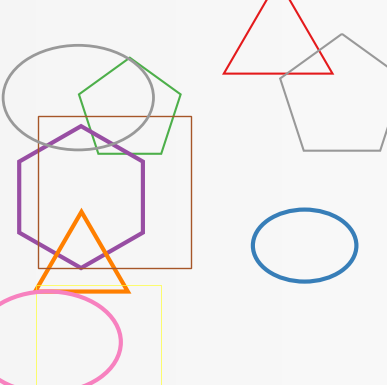[{"shape": "triangle", "thickness": 1.5, "radius": 0.81, "center": [0.718, 0.89]}, {"shape": "oval", "thickness": 3, "radius": 0.67, "center": [0.786, 0.362]}, {"shape": "pentagon", "thickness": 1.5, "radius": 0.69, "center": [0.335, 0.712]}, {"shape": "hexagon", "thickness": 3, "radius": 0.92, "center": [0.209, 0.488]}, {"shape": "triangle", "thickness": 3, "radius": 0.69, "center": [0.21, 0.312]}, {"shape": "square", "thickness": 0.5, "radius": 0.8, "center": [0.254, 0.1]}, {"shape": "square", "thickness": 1, "radius": 0.98, "center": [0.295, 0.501]}, {"shape": "oval", "thickness": 3, "radius": 0.94, "center": [0.124, 0.111]}, {"shape": "pentagon", "thickness": 1.5, "radius": 0.84, "center": [0.882, 0.744]}, {"shape": "oval", "thickness": 2, "radius": 0.97, "center": [0.202, 0.746]}]